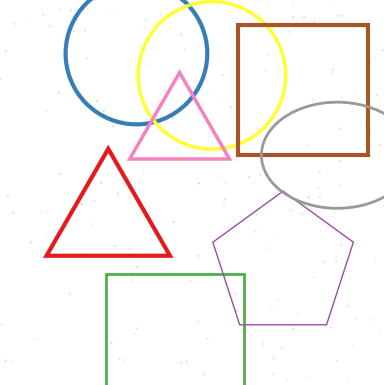[{"shape": "triangle", "thickness": 3, "radius": 0.93, "center": [0.281, 0.428]}, {"shape": "circle", "thickness": 3, "radius": 0.92, "center": [0.354, 0.861]}, {"shape": "square", "thickness": 2, "radius": 0.9, "center": [0.454, 0.107]}, {"shape": "pentagon", "thickness": 1, "radius": 0.96, "center": [0.735, 0.312]}, {"shape": "circle", "thickness": 2.5, "radius": 0.96, "center": [0.551, 0.804]}, {"shape": "square", "thickness": 3, "radius": 0.85, "center": [0.788, 0.767]}, {"shape": "triangle", "thickness": 2.5, "radius": 0.75, "center": [0.466, 0.662]}, {"shape": "oval", "thickness": 2, "radius": 0.98, "center": [0.876, 0.597]}]